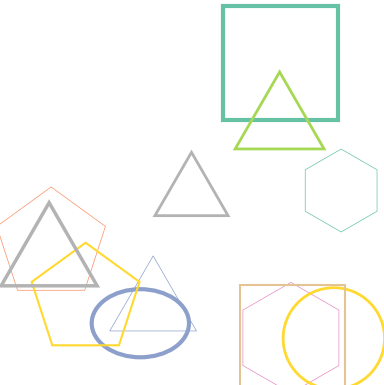[{"shape": "square", "thickness": 3, "radius": 0.74, "center": [0.729, 0.837]}, {"shape": "hexagon", "thickness": 0.5, "radius": 0.54, "center": [0.886, 0.505]}, {"shape": "pentagon", "thickness": 0.5, "radius": 0.74, "center": [0.133, 0.366]}, {"shape": "oval", "thickness": 3, "radius": 0.63, "center": [0.365, 0.16]}, {"shape": "triangle", "thickness": 0.5, "radius": 0.65, "center": [0.398, 0.205]}, {"shape": "hexagon", "thickness": 0.5, "radius": 0.72, "center": [0.756, 0.123]}, {"shape": "triangle", "thickness": 2, "radius": 0.67, "center": [0.726, 0.68]}, {"shape": "pentagon", "thickness": 1.5, "radius": 0.74, "center": [0.222, 0.222]}, {"shape": "circle", "thickness": 2, "radius": 0.66, "center": [0.867, 0.121]}, {"shape": "square", "thickness": 1.5, "radius": 0.68, "center": [0.76, 0.123]}, {"shape": "triangle", "thickness": 2, "radius": 0.55, "center": [0.497, 0.495]}, {"shape": "triangle", "thickness": 2.5, "radius": 0.72, "center": [0.128, 0.33]}]